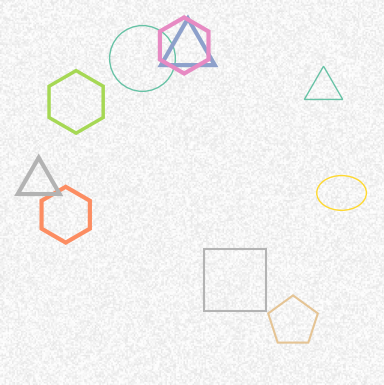[{"shape": "circle", "thickness": 1, "radius": 0.43, "center": [0.37, 0.848]}, {"shape": "triangle", "thickness": 1, "radius": 0.29, "center": [0.84, 0.77]}, {"shape": "hexagon", "thickness": 3, "radius": 0.36, "center": [0.171, 0.442]}, {"shape": "triangle", "thickness": 3, "radius": 0.4, "center": [0.488, 0.871]}, {"shape": "hexagon", "thickness": 3, "radius": 0.36, "center": [0.478, 0.882]}, {"shape": "hexagon", "thickness": 2.5, "radius": 0.41, "center": [0.198, 0.735]}, {"shape": "oval", "thickness": 1, "radius": 0.32, "center": [0.887, 0.499]}, {"shape": "pentagon", "thickness": 1.5, "radius": 0.34, "center": [0.761, 0.165]}, {"shape": "square", "thickness": 1.5, "radius": 0.4, "center": [0.61, 0.272]}, {"shape": "triangle", "thickness": 3, "radius": 0.31, "center": [0.101, 0.528]}]